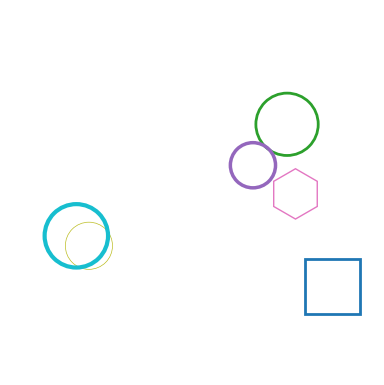[{"shape": "square", "thickness": 2, "radius": 0.36, "center": [0.864, 0.255]}, {"shape": "circle", "thickness": 2, "radius": 0.4, "center": [0.746, 0.677]}, {"shape": "circle", "thickness": 2.5, "radius": 0.29, "center": [0.657, 0.571]}, {"shape": "hexagon", "thickness": 1, "radius": 0.33, "center": [0.767, 0.496]}, {"shape": "circle", "thickness": 0.5, "radius": 0.31, "center": [0.231, 0.362]}, {"shape": "circle", "thickness": 3, "radius": 0.41, "center": [0.198, 0.387]}]